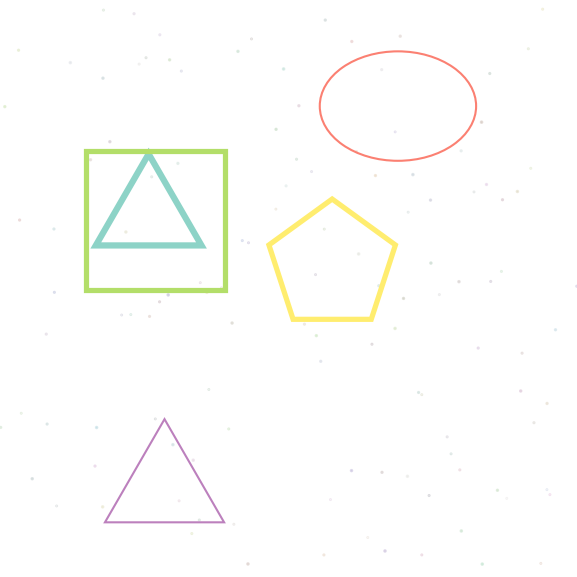[{"shape": "triangle", "thickness": 3, "radius": 0.53, "center": [0.257, 0.627]}, {"shape": "oval", "thickness": 1, "radius": 0.68, "center": [0.689, 0.815]}, {"shape": "square", "thickness": 2.5, "radius": 0.6, "center": [0.269, 0.617]}, {"shape": "triangle", "thickness": 1, "radius": 0.6, "center": [0.285, 0.154]}, {"shape": "pentagon", "thickness": 2.5, "radius": 0.58, "center": [0.575, 0.539]}]